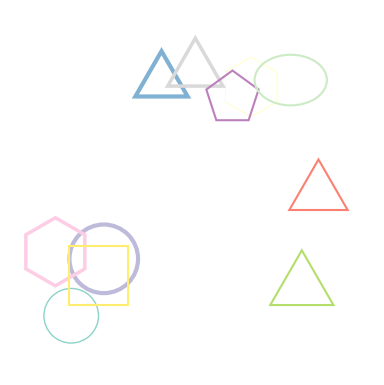[{"shape": "circle", "thickness": 1, "radius": 0.35, "center": [0.185, 0.18]}, {"shape": "hexagon", "thickness": 0.5, "radius": 0.39, "center": [0.652, 0.774]}, {"shape": "circle", "thickness": 3, "radius": 0.45, "center": [0.27, 0.328]}, {"shape": "triangle", "thickness": 1.5, "radius": 0.44, "center": [0.827, 0.498]}, {"shape": "triangle", "thickness": 3, "radius": 0.39, "center": [0.42, 0.789]}, {"shape": "triangle", "thickness": 1.5, "radius": 0.47, "center": [0.784, 0.255]}, {"shape": "hexagon", "thickness": 2.5, "radius": 0.44, "center": [0.144, 0.346]}, {"shape": "triangle", "thickness": 2.5, "radius": 0.41, "center": [0.507, 0.818]}, {"shape": "pentagon", "thickness": 1.5, "radius": 0.36, "center": [0.604, 0.745]}, {"shape": "oval", "thickness": 1.5, "radius": 0.47, "center": [0.755, 0.792]}, {"shape": "square", "thickness": 1.5, "radius": 0.38, "center": [0.255, 0.285]}]